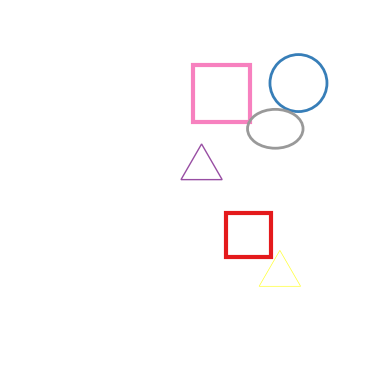[{"shape": "square", "thickness": 3, "radius": 0.29, "center": [0.645, 0.389]}, {"shape": "circle", "thickness": 2, "radius": 0.37, "center": [0.775, 0.784]}, {"shape": "triangle", "thickness": 1, "radius": 0.31, "center": [0.524, 0.564]}, {"shape": "triangle", "thickness": 0.5, "radius": 0.31, "center": [0.727, 0.287]}, {"shape": "square", "thickness": 3, "radius": 0.37, "center": [0.575, 0.758]}, {"shape": "oval", "thickness": 2, "radius": 0.36, "center": [0.715, 0.665]}]